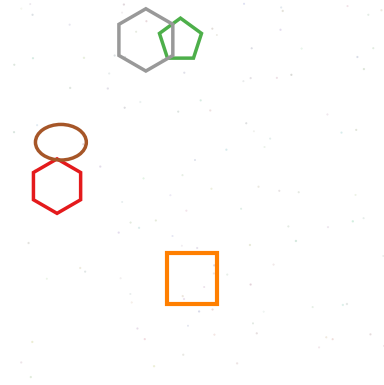[{"shape": "hexagon", "thickness": 2.5, "radius": 0.35, "center": [0.148, 0.517]}, {"shape": "pentagon", "thickness": 2.5, "radius": 0.29, "center": [0.469, 0.895]}, {"shape": "square", "thickness": 3, "radius": 0.33, "center": [0.499, 0.276]}, {"shape": "oval", "thickness": 2.5, "radius": 0.33, "center": [0.158, 0.631]}, {"shape": "hexagon", "thickness": 2.5, "radius": 0.4, "center": [0.379, 0.896]}]